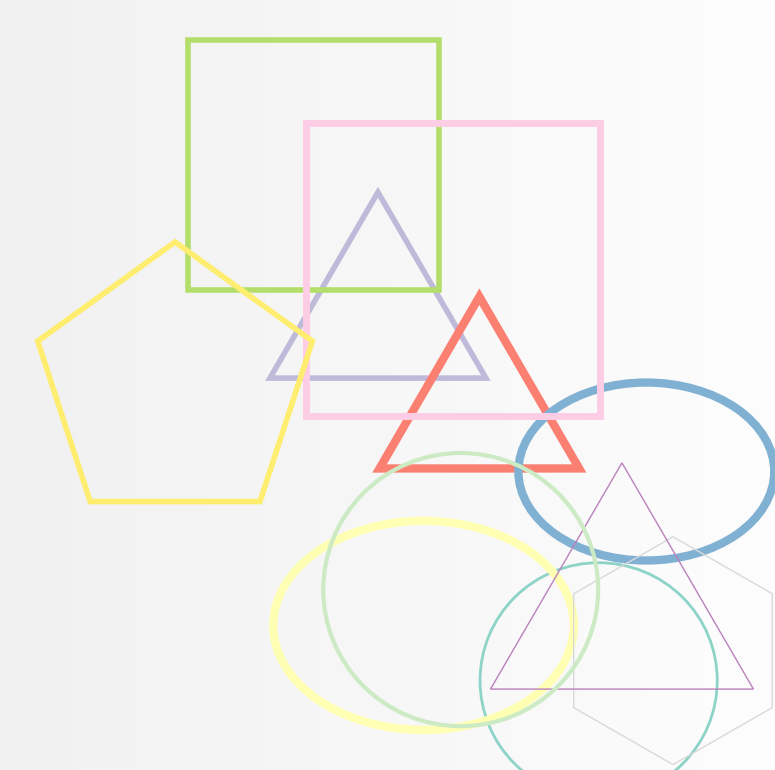[{"shape": "circle", "thickness": 1, "radius": 0.77, "center": [0.772, 0.116]}, {"shape": "oval", "thickness": 3, "radius": 0.97, "center": [0.547, 0.188]}, {"shape": "triangle", "thickness": 2, "radius": 0.8, "center": [0.488, 0.589]}, {"shape": "triangle", "thickness": 3, "radius": 0.74, "center": [0.619, 0.466]}, {"shape": "oval", "thickness": 3, "radius": 0.83, "center": [0.834, 0.388]}, {"shape": "square", "thickness": 2, "radius": 0.81, "center": [0.405, 0.786]}, {"shape": "square", "thickness": 2.5, "radius": 0.95, "center": [0.585, 0.65]}, {"shape": "hexagon", "thickness": 0.5, "radius": 0.74, "center": [0.868, 0.155]}, {"shape": "triangle", "thickness": 0.5, "radius": 0.98, "center": [0.803, 0.203]}, {"shape": "circle", "thickness": 1.5, "radius": 0.89, "center": [0.594, 0.234]}, {"shape": "pentagon", "thickness": 2, "radius": 0.93, "center": [0.226, 0.499]}]